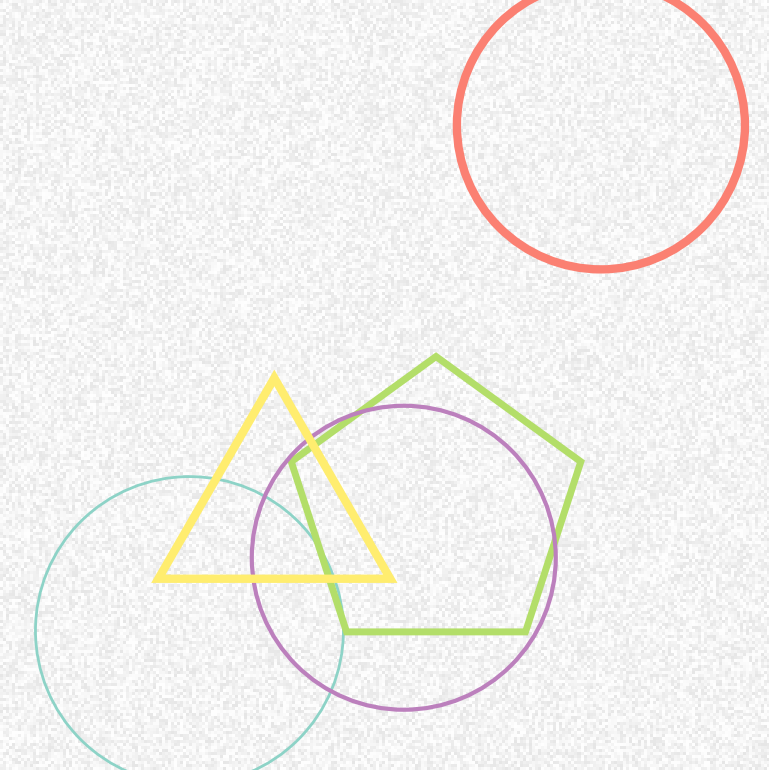[{"shape": "circle", "thickness": 1, "radius": 1.0, "center": [0.246, 0.181]}, {"shape": "circle", "thickness": 3, "radius": 0.94, "center": [0.78, 0.837]}, {"shape": "pentagon", "thickness": 2.5, "radius": 0.99, "center": [0.566, 0.339]}, {"shape": "circle", "thickness": 1.5, "radius": 0.99, "center": [0.524, 0.276]}, {"shape": "triangle", "thickness": 3, "radius": 0.87, "center": [0.356, 0.335]}]